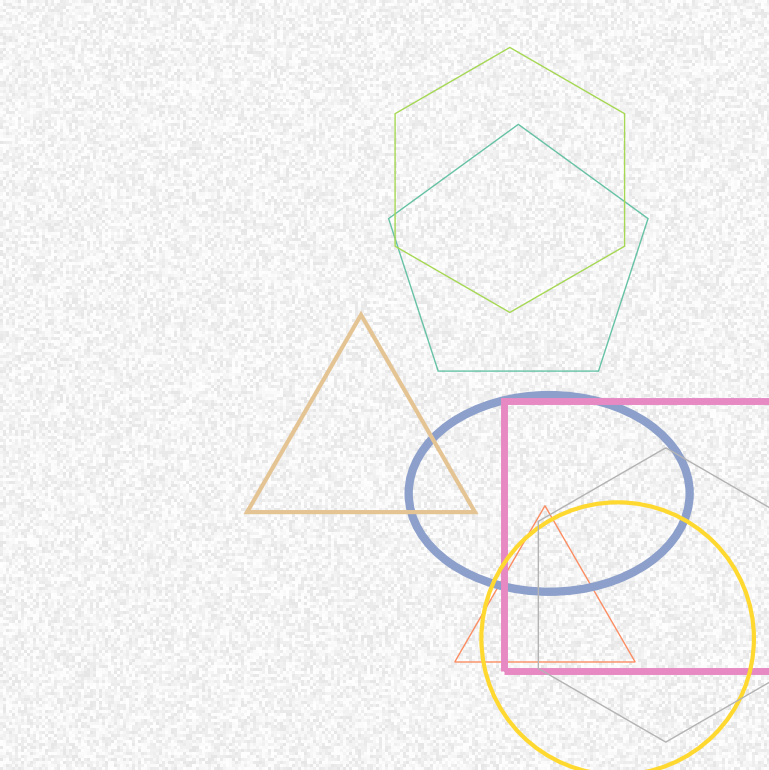[{"shape": "pentagon", "thickness": 0.5, "radius": 0.89, "center": [0.673, 0.661]}, {"shape": "triangle", "thickness": 0.5, "radius": 0.68, "center": [0.708, 0.208]}, {"shape": "oval", "thickness": 3, "radius": 0.91, "center": [0.713, 0.359]}, {"shape": "square", "thickness": 2.5, "radius": 0.88, "center": [0.83, 0.303]}, {"shape": "hexagon", "thickness": 0.5, "radius": 0.86, "center": [0.662, 0.766]}, {"shape": "circle", "thickness": 1.5, "radius": 0.88, "center": [0.802, 0.171]}, {"shape": "triangle", "thickness": 1.5, "radius": 0.85, "center": [0.469, 0.42]}, {"shape": "hexagon", "thickness": 0.5, "radius": 0.96, "center": [0.865, 0.227]}]